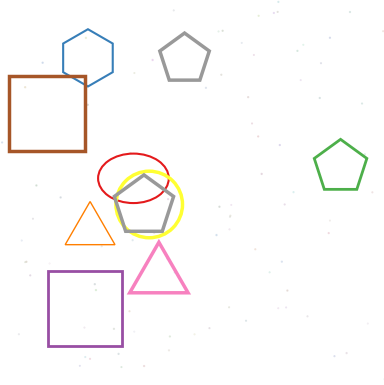[{"shape": "oval", "thickness": 1.5, "radius": 0.46, "center": [0.347, 0.537]}, {"shape": "hexagon", "thickness": 1.5, "radius": 0.37, "center": [0.228, 0.85]}, {"shape": "pentagon", "thickness": 2, "radius": 0.36, "center": [0.885, 0.566]}, {"shape": "square", "thickness": 2, "radius": 0.48, "center": [0.22, 0.199]}, {"shape": "triangle", "thickness": 1, "radius": 0.37, "center": [0.234, 0.402]}, {"shape": "circle", "thickness": 2.5, "radius": 0.43, "center": [0.388, 0.469]}, {"shape": "square", "thickness": 2.5, "radius": 0.49, "center": [0.122, 0.705]}, {"shape": "triangle", "thickness": 2.5, "radius": 0.44, "center": [0.413, 0.283]}, {"shape": "pentagon", "thickness": 2.5, "radius": 0.34, "center": [0.479, 0.847]}, {"shape": "pentagon", "thickness": 2.5, "radius": 0.4, "center": [0.374, 0.465]}]